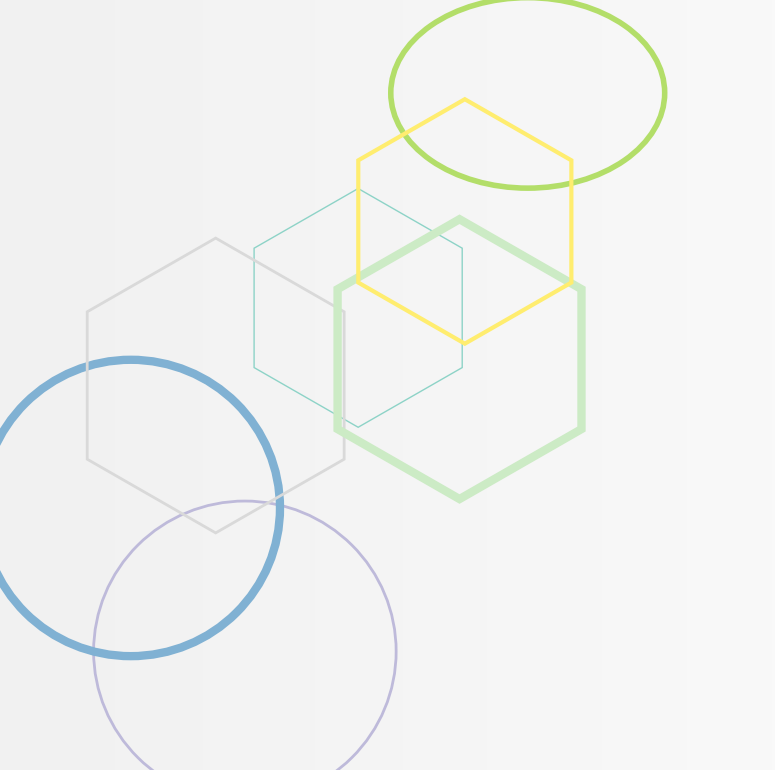[{"shape": "hexagon", "thickness": 0.5, "radius": 0.78, "center": [0.462, 0.6]}, {"shape": "circle", "thickness": 1, "radius": 0.98, "center": [0.316, 0.154]}, {"shape": "circle", "thickness": 3, "radius": 0.96, "center": [0.169, 0.34]}, {"shape": "oval", "thickness": 2, "radius": 0.88, "center": [0.681, 0.879]}, {"shape": "hexagon", "thickness": 1, "radius": 0.96, "center": [0.278, 0.499]}, {"shape": "hexagon", "thickness": 3, "radius": 0.91, "center": [0.593, 0.534]}, {"shape": "hexagon", "thickness": 1.5, "radius": 0.79, "center": [0.6, 0.712]}]